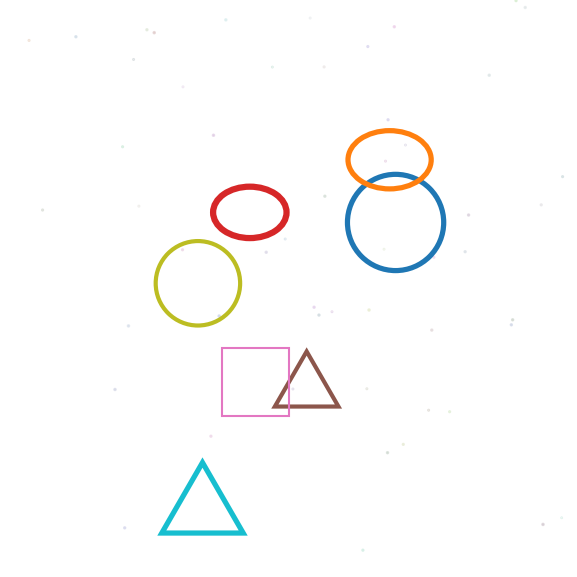[{"shape": "circle", "thickness": 2.5, "radius": 0.42, "center": [0.685, 0.614]}, {"shape": "oval", "thickness": 2.5, "radius": 0.36, "center": [0.675, 0.722]}, {"shape": "oval", "thickness": 3, "radius": 0.32, "center": [0.433, 0.631]}, {"shape": "triangle", "thickness": 2, "radius": 0.32, "center": [0.531, 0.327]}, {"shape": "square", "thickness": 1, "radius": 0.29, "center": [0.443, 0.338]}, {"shape": "circle", "thickness": 2, "radius": 0.37, "center": [0.343, 0.509]}, {"shape": "triangle", "thickness": 2.5, "radius": 0.41, "center": [0.351, 0.117]}]